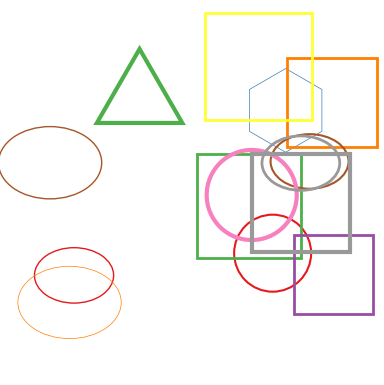[{"shape": "oval", "thickness": 1, "radius": 0.51, "center": [0.192, 0.285]}, {"shape": "circle", "thickness": 1.5, "radius": 0.5, "center": [0.708, 0.342]}, {"shape": "hexagon", "thickness": 0.5, "radius": 0.54, "center": [0.742, 0.713]}, {"shape": "triangle", "thickness": 3, "radius": 0.64, "center": [0.363, 0.745]}, {"shape": "square", "thickness": 2, "radius": 0.68, "center": [0.647, 0.464]}, {"shape": "square", "thickness": 2, "radius": 0.52, "center": [0.867, 0.287]}, {"shape": "square", "thickness": 2, "radius": 0.58, "center": [0.862, 0.734]}, {"shape": "oval", "thickness": 0.5, "radius": 0.67, "center": [0.181, 0.215]}, {"shape": "square", "thickness": 2, "radius": 0.7, "center": [0.671, 0.827]}, {"shape": "oval", "thickness": 1, "radius": 0.67, "center": [0.13, 0.577]}, {"shape": "oval", "thickness": 1.5, "radius": 0.51, "center": [0.804, 0.581]}, {"shape": "circle", "thickness": 3, "radius": 0.58, "center": [0.654, 0.494]}, {"shape": "square", "thickness": 3, "radius": 0.64, "center": [0.781, 0.472]}, {"shape": "oval", "thickness": 2, "radius": 0.5, "center": [0.781, 0.576]}]